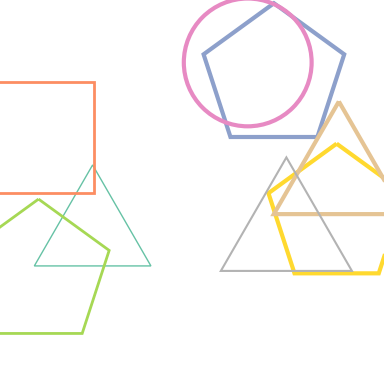[{"shape": "triangle", "thickness": 1, "radius": 0.87, "center": [0.241, 0.397]}, {"shape": "square", "thickness": 2, "radius": 0.72, "center": [0.102, 0.642]}, {"shape": "pentagon", "thickness": 3, "radius": 0.96, "center": [0.711, 0.8]}, {"shape": "circle", "thickness": 3, "radius": 0.83, "center": [0.643, 0.838]}, {"shape": "pentagon", "thickness": 2, "radius": 0.96, "center": [0.1, 0.29]}, {"shape": "pentagon", "thickness": 3, "radius": 0.93, "center": [0.874, 0.441]}, {"shape": "triangle", "thickness": 3, "radius": 0.98, "center": [0.88, 0.541]}, {"shape": "triangle", "thickness": 1.5, "radius": 0.98, "center": [0.744, 0.395]}]